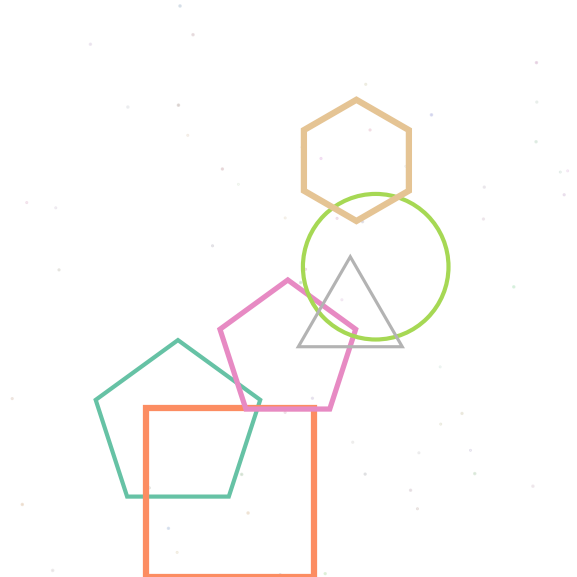[{"shape": "pentagon", "thickness": 2, "radius": 0.75, "center": [0.308, 0.26]}, {"shape": "square", "thickness": 3, "radius": 0.73, "center": [0.399, 0.146]}, {"shape": "pentagon", "thickness": 2.5, "radius": 0.62, "center": [0.498, 0.391]}, {"shape": "circle", "thickness": 2, "radius": 0.63, "center": [0.651, 0.537]}, {"shape": "hexagon", "thickness": 3, "radius": 0.52, "center": [0.617, 0.721]}, {"shape": "triangle", "thickness": 1.5, "radius": 0.52, "center": [0.607, 0.451]}]